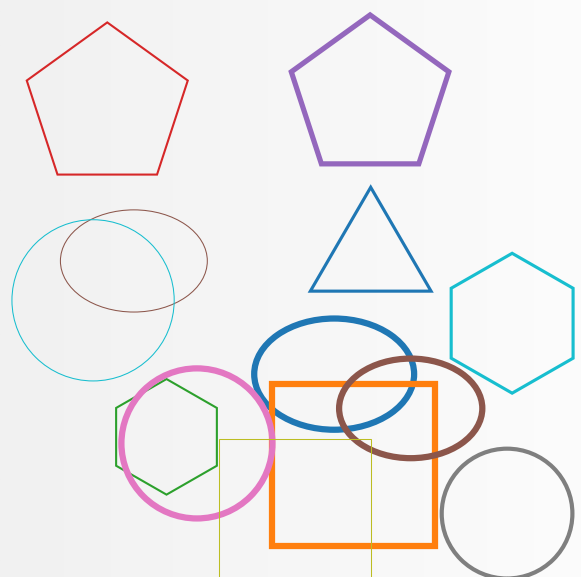[{"shape": "triangle", "thickness": 1.5, "radius": 0.6, "center": [0.638, 0.555]}, {"shape": "oval", "thickness": 3, "radius": 0.69, "center": [0.575, 0.351]}, {"shape": "square", "thickness": 3, "radius": 0.7, "center": [0.608, 0.194]}, {"shape": "hexagon", "thickness": 1, "radius": 0.5, "center": [0.286, 0.243]}, {"shape": "pentagon", "thickness": 1, "radius": 0.73, "center": [0.185, 0.815]}, {"shape": "pentagon", "thickness": 2.5, "radius": 0.71, "center": [0.637, 0.831]}, {"shape": "oval", "thickness": 0.5, "radius": 0.63, "center": [0.23, 0.547]}, {"shape": "oval", "thickness": 3, "radius": 0.62, "center": [0.707, 0.292]}, {"shape": "circle", "thickness": 3, "radius": 0.65, "center": [0.339, 0.231]}, {"shape": "circle", "thickness": 2, "radius": 0.56, "center": [0.872, 0.11]}, {"shape": "square", "thickness": 0.5, "radius": 0.65, "center": [0.508, 0.109]}, {"shape": "circle", "thickness": 0.5, "radius": 0.7, "center": [0.16, 0.479]}, {"shape": "hexagon", "thickness": 1.5, "radius": 0.61, "center": [0.881, 0.439]}]